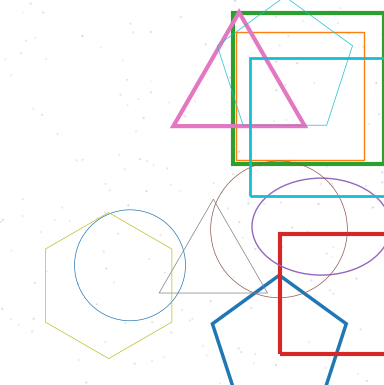[{"shape": "pentagon", "thickness": 2.5, "radius": 0.91, "center": [0.726, 0.102]}, {"shape": "circle", "thickness": 0.5, "radius": 0.72, "center": [0.338, 0.311]}, {"shape": "square", "thickness": 1, "radius": 0.83, "center": [0.779, 0.75]}, {"shape": "square", "thickness": 3, "radius": 0.98, "center": [0.802, 0.77]}, {"shape": "square", "thickness": 3, "radius": 0.78, "center": [0.884, 0.236]}, {"shape": "oval", "thickness": 1, "radius": 0.9, "center": [0.834, 0.411]}, {"shape": "circle", "thickness": 0.5, "radius": 0.89, "center": [0.725, 0.404]}, {"shape": "triangle", "thickness": 3, "radius": 0.99, "center": [0.621, 0.771]}, {"shape": "triangle", "thickness": 0.5, "radius": 0.81, "center": [0.554, 0.32]}, {"shape": "hexagon", "thickness": 0.5, "radius": 0.95, "center": [0.282, 0.258]}, {"shape": "square", "thickness": 2, "radius": 0.9, "center": [0.828, 0.671]}, {"shape": "pentagon", "thickness": 0.5, "radius": 0.92, "center": [0.74, 0.824]}]